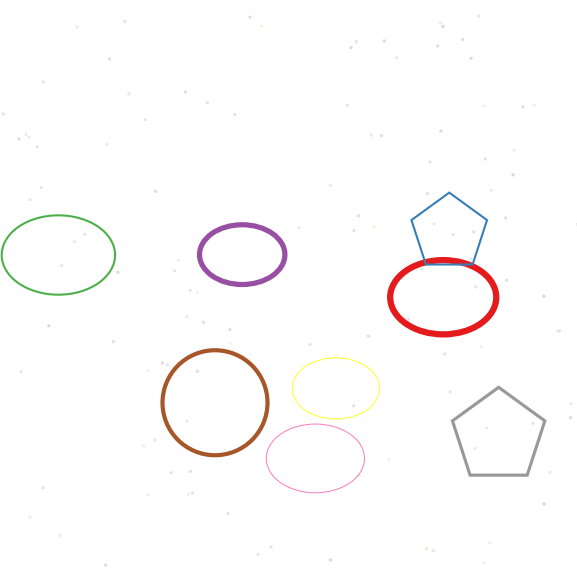[{"shape": "oval", "thickness": 3, "radius": 0.46, "center": [0.767, 0.484]}, {"shape": "pentagon", "thickness": 1, "radius": 0.34, "center": [0.778, 0.597]}, {"shape": "oval", "thickness": 1, "radius": 0.49, "center": [0.101, 0.558]}, {"shape": "oval", "thickness": 2.5, "radius": 0.37, "center": [0.419, 0.558]}, {"shape": "oval", "thickness": 0.5, "radius": 0.38, "center": [0.582, 0.327]}, {"shape": "circle", "thickness": 2, "radius": 0.45, "center": [0.372, 0.302]}, {"shape": "oval", "thickness": 0.5, "radius": 0.43, "center": [0.546, 0.205]}, {"shape": "pentagon", "thickness": 1.5, "radius": 0.42, "center": [0.863, 0.244]}]